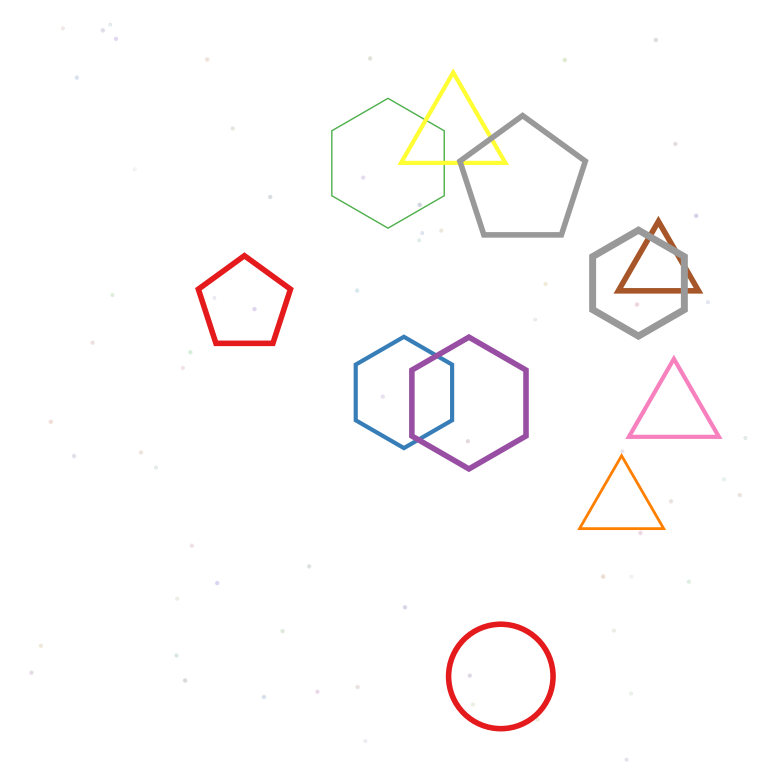[{"shape": "circle", "thickness": 2, "radius": 0.34, "center": [0.65, 0.122]}, {"shape": "pentagon", "thickness": 2, "radius": 0.31, "center": [0.317, 0.605]}, {"shape": "hexagon", "thickness": 1.5, "radius": 0.36, "center": [0.525, 0.49]}, {"shape": "hexagon", "thickness": 0.5, "radius": 0.42, "center": [0.504, 0.788]}, {"shape": "hexagon", "thickness": 2, "radius": 0.43, "center": [0.609, 0.477]}, {"shape": "triangle", "thickness": 1, "radius": 0.32, "center": [0.807, 0.345]}, {"shape": "triangle", "thickness": 1.5, "radius": 0.39, "center": [0.589, 0.828]}, {"shape": "triangle", "thickness": 2, "radius": 0.3, "center": [0.855, 0.652]}, {"shape": "triangle", "thickness": 1.5, "radius": 0.34, "center": [0.875, 0.466]}, {"shape": "pentagon", "thickness": 2, "radius": 0.43, "center": [0.679, 0.764]}, {"shape": "hexagon", "thickness": 2.5, "radius": 0.34, "center": [0.829, 0.632]}]